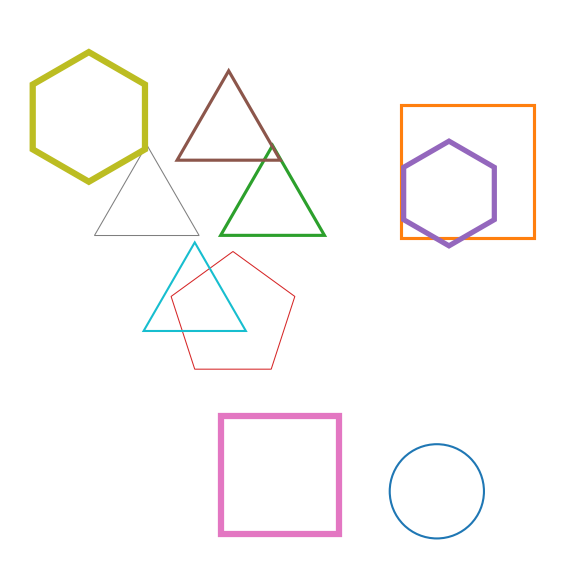[{"shape": "circle", "thickness": 1, "radius": 0.41, "center": [0.756, 0.148]}, {"shape": "square", "thickness": 1.5, "radius": 0.58, "center": [0.809, 0.702]}, {"shape": "triangle", "thickness": 1.5, "radius": 0.52, "center": [0.472, 0.643]}, {"shape": "pentagon", "thickness": 0.5, "radius": 0.56, "center": [0.403, 0.451]}, {"shape": "hexagon", "thickness": 2.5, "radius": 0.45, "center": [0.777, 0.664]}, {"shape": "triangle", "thickness": 1.5, "radius": 0.52, "center": [0.396, 0.773]}, {"shape": "square", "thickness": 3, "radius": 0.51, "center": [0.485, 0.177]}, {"shape": "triangle", "thickness": 0.5, "radius": 0.52, "center": [0.254, 0.644]}, {"shape": "hexagon", "thickness": 3, "radius": 0.56, "center": [0.154, 0.797]}, {"shape": "triangle", "thickness": 1, "radius": 0.51, "center": [0.337, 0.477]}]